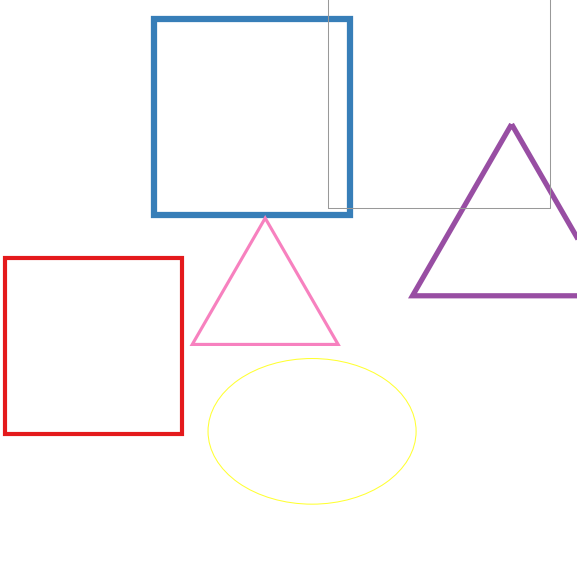[{"shape": "square", "thickness": 2, "radius": 0.76, "center": [0.162, 0.4]}, {"shape": "square", "thickness": 3, "radius": 0.85, "center": [0.436, 0.797]}, {"shape": "triangle", "thickness": 2.5, "radius": 0.99, "center": [0.886, 0.586]}, {"shape": "oval", "thickness": 0.5, "radius": 0.9, "center": [0.54, 0.252]}, {"shape": "triangle", "thickness": 1.5, "radius": 0.73, "center": [0.459, 0.476]}, {"shape": "square", "thickness": 0.5, "radius": 0.96, "center": [0.76, 0.831]}]